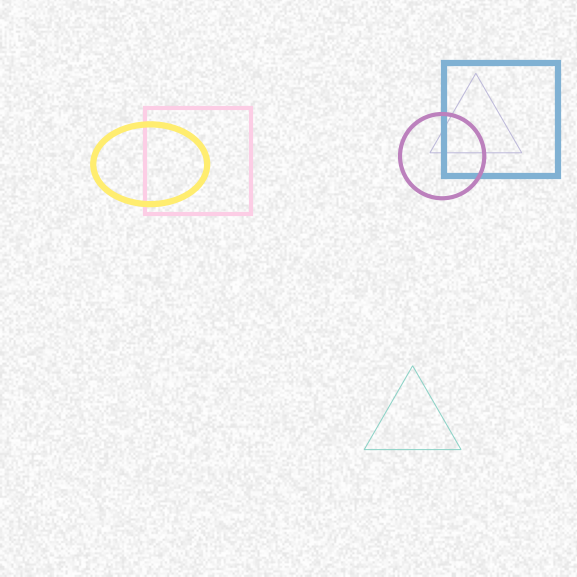[{"shape": "triangle", "thickness": 0.5, "radius": 0.48, "center": [0.715, 0.269]}, {"shape": "triangle", "thickness": 0.5, "radius": 0.46, "center": [0.824, 0.78]}, {"shape": "square", "thickness": 3, "radius": 0.49, "center": [0.867, 0.792]}, {"shape": "square", "thickness": 2, "radius": 0.46, "center": [0.344, 0.721]}, {"shape": "circle", "thickness": 2, "radius": 0.36, "center": [0.766, 0.729]}, {"shape": "oval", "thickness": 3, "radius": 0.49, "center": [0.26, 0.715]}]